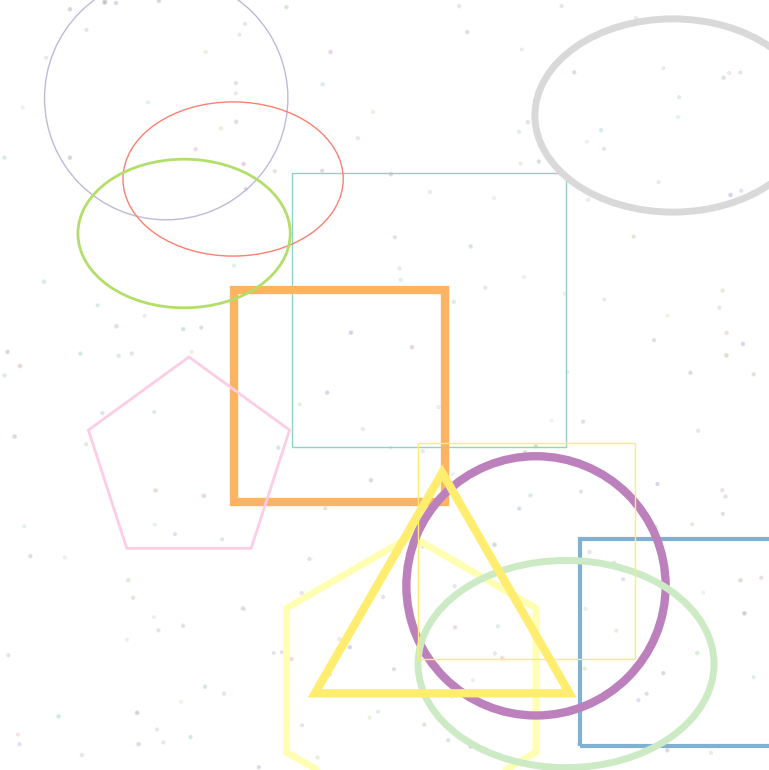[{"shape": "square", "thickness": 0.5, "radius": 0.89, "center": [0.558, 0.598]}, {"shape": "hexagon", "thickness": 2.5, "radius": 0.94, "center": [0.534, 0.117]}, {"shape": "circle", "thickness": 0.5, "radius": 0.79, "center": [0.216, 0.873]}, {"shape": "oval", "thickness": 0.5, "radius": 0.72, "center": [0.303, 0.768]}, {"shape": "square", "thickness": 1.5, "radius": 0.67, "center": [0.887, 0.166]}, {"shape": "square", "thickness": 3, "radius": 0.69, "center": [0.441, 0.485]}, {"shape": "oval", "thickness": 1, "radius": 0.69, "center": [0.239, 0.697]}, {"shape": "pentagon", "thickness": 1, "radius": 0.69, "center": [0.245, 0.399]}, {"shape": "oval", "thickness": 2.5, "radius": 0.9, "center": [0.874, 0.85]}, {"shape": "circle", "thickness": 3, "radius": 0.84, "center": [0.696, 0.239]}, {"shape": "oval", "thickness": 2.5, "radius": 0.96, "center": [0.735, 0.138]}, {"shape": "triangle", "thickness": 3, "radius": 0.95, "center": [0.574, 0.195]}, {"shape": "square", "thickness": 0.5, "radius": 0.7, "center": [0.683, 0.284]}]